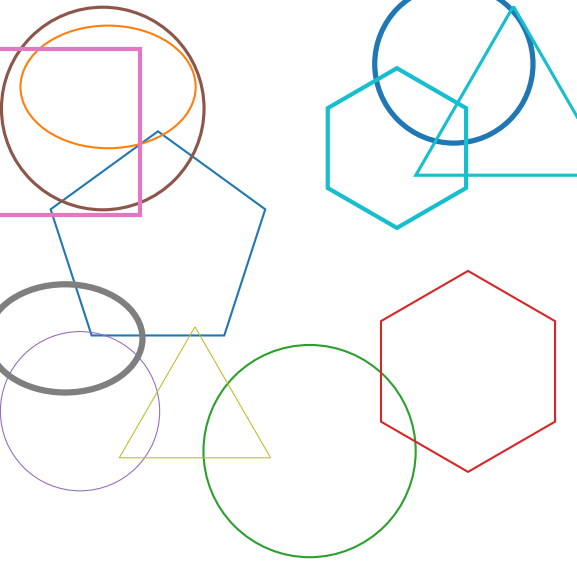[{"shape": "pentagon", "thickness": 1, "radius": 0.98, "center": [0.273, 0.576]}, {"shape": "circle", "thickness": 2.5, "radius": 0.69, "center": [0.786, 0.888]}, {"shape": "oval", "thickness": 1, "radius": 0.76, "center": [0.187, 0.849]}, {"shape": "circle", "thickness": 1, "radius": 0.92, "center": [0.536, 0.218]}, {"shape": "hexagon", "thickness": 1, "radius": 0.87, "center": [0.81, 0.356]}, {"shape": "circle", "thickness": 0.5, "radius": 0.69, "center": [0.139, 0.287]}, {"shape": "circle", "thickness": 1.5, "radius": 0.88, "center": [0.178, 0.811]}, {"shape": "square", "thickness": 2, "radius": 0.72, "center": [0.1, 0.77]}, {"shape": "oval", "thickness": 3, "radius": 0.67, "center": [0.113, 0.413]}, {"shape": "triangle", "thickness": 0.5, "radius": 0.76, "center": [0.338, 0.282]}, {"shape": "hexagon", "thickness": 2, "radius": 0.69, "center": [0.687, 0.743]}, {"shape": "triangle", "thickness": 1.5, "radius": 0.97, "center": [0.889, 0.793]}]